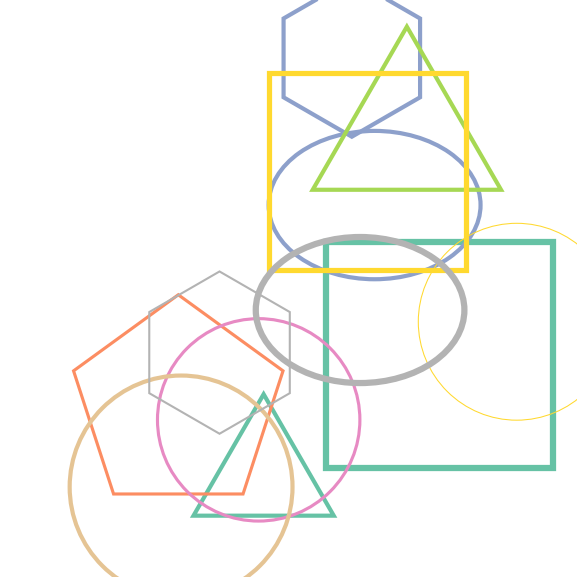[{"shape": "square", "thickness": 3, "radius": 0.98, "center": [0.761, 0.385]}, {"shape": "triangle", "thickness": 2, "radius": 0.7, "center": [0.456, 0.176]}, {"shape": "pentagon", "thickness": 1.5, "radius": 0.95, "center": [0.309, 0.298]}, {"shape": "hexagon", "thickness": 2, "radius": 0.68, "center": [0.609, 0.899]}, {"shape": "oval", "thickness": 2, "radius": 0.92, "center": [0.649, 0.644]}, {"shape": "circle", "thickness": 1.5, "radius": 0.88, "center": [0.448, 0.272]}, {"shape": "triangle", "thickness": 2, "radius": 0.94, "center": [0.705, 0.765]}, {"shape": "circle", "thickness": 0.5, "radius": 0.85, "center": [0.895, 0.442]}, {"shape": "square", "thickness": 2.5, "radius": 0.85, "center": [0.637, 0.702]}, {"shape": "circle", "thickness": 2, "radius": 0.96, "center": [0.314, 0.156]}, {"shape": "hexagon", "thickness": 1, "radius": 0.7, "center": [0.38, 0.389]}, {"shape": "oval", "thickness": 3, "radius": 0.9, "center": [0.624, 0.462]}]